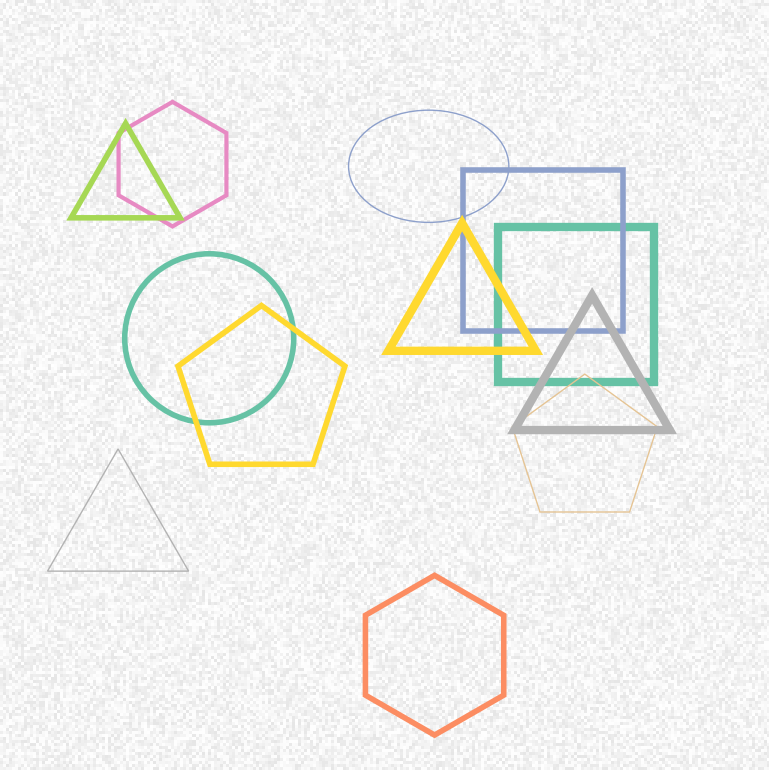[{"shape": "square", "thickness": 3, "radius": 0.5, "center": [0.748, 0.604]}, {"shape": "circle", "thickness": 2, "radius": 0.55, "center": [0.272, 0.561]}, {"shape": "hexagon", "thickness": 2, "radius": 0.52, "center": [0.564, 0.149]}, {"shape": "oval", "thickness": 0.5, "radius": 0.52, "center": [0.557, 0.784]}, {"shape": "square", "thickness": 2, "radius": 0.52, "center": [0.705, 0.674]}, {"shape": "hexagon", "thickness": 1.5, "radius": 0.4, "center": [0.224, 0.787]}, {"shape": "triangle", "thickness": 2, "radius": 0.41, "center": [0.163, 0.758]}, {"shape": "pentagon", "thickness": 2, "radius": 0.57, "center": [0.34, 0.489]}, {"shape": "triangle", "thickness": 3, "radius": 0.55, "center": [0.6, 0.6]}, {"shape": "pentagon", "thickness": 0.5, "radius": 0.49, "center": [0.759, 0.415]}, {"shape": "triangle", "thickness": 0.5, "radius": 0.53, "center": [0.153, 0.311]}, {"shape": "triangle", "thickness": 3, "radius": 0.58, "center": [0.769, 0.5]}]